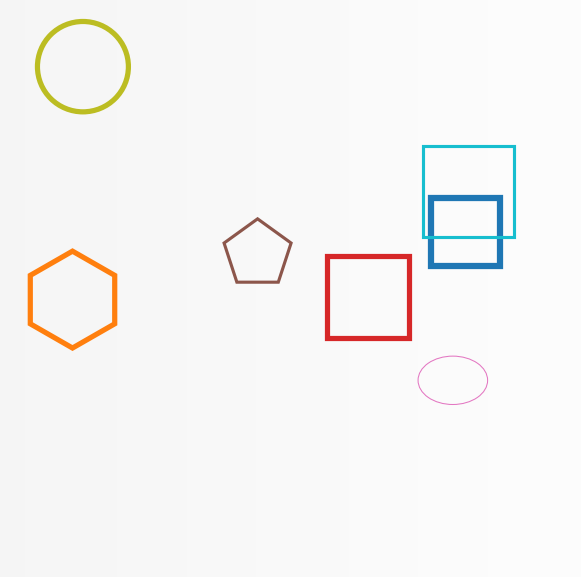[{"shape": "square", "thickness": 3, "radius": 0.29, "center": [0.801, 0.598]}, {"shape": "hexagon", "thickness": 2.5, "radius": 0.42, "center": [0.125, 0.48]}, {"shape": "square", "thickness": 2.5, "radius": 0.36, "center": [0.633, 0.484]}, {"shape": "pentagon", "thickness": 1.5, "radius": 0.3, "center": [0.443, 0.56]}, {"shape": "oval", "thickness": 0.5, "radius": 0.3, "center": [0.779, 0.341]}, {"shape": "circle", "thickness": 2.5, "radius": 0.39, "center": [0.143, 0.884]}, {"shape": "square", "thickness": 1.5, "radius": 0.39, "center": [0.806, 0.667]}]